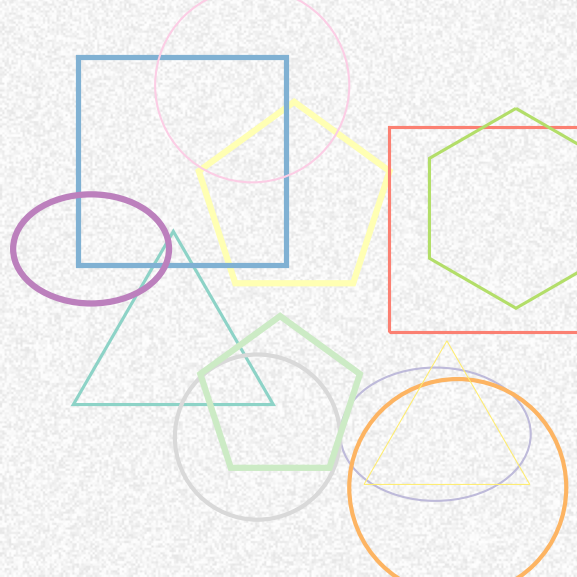[{"shape": "triangle", "thickness": 1.5, "radius": 1.0, "center": [0.3, 0.399]}, {"shape": "pentagon", "thickness": 3, "radius": 0.87, "center": [0.509, 0.649]}, {"shape": "oval", "thickness": 1, "radius": 0.82, "center": [0.754, 0.247]}, {"shape": "square", "thickness": 1.5, "radius": 0.89, "center": [0.851, 0.602]}, {"shape": "square", "thickness": 2.5, "radius": 0.9, "center": [0.316, 0.721]}, {"shape": "circle", "thickness": 2, "radius": 0.94, "center": [0.793, 0.155]}, {"shape": "hexagon", "thickness": 1.5, "radius": 0.87, "center": [0.893, 0.638]}, {"shape": "circle", "thickness": 1, "radius": 0.84, "center": [0.437, 0.851]}, {"shape": "circle", "thickness": 2, "radius": 0.72, "center": [0.446, 0.242]}, {"shape": "oval", "thickness": 3, "radius": 0.67, "center": [0.158, 0.568]}, {"shape": "pentagon", "thickness": 3, "radius": 0.73, "center": [0.485, 0.307]}, {"shape": "triangle", "thickness": 0.5, "radius": 0.83, "center": [0.774, 0.243]}]